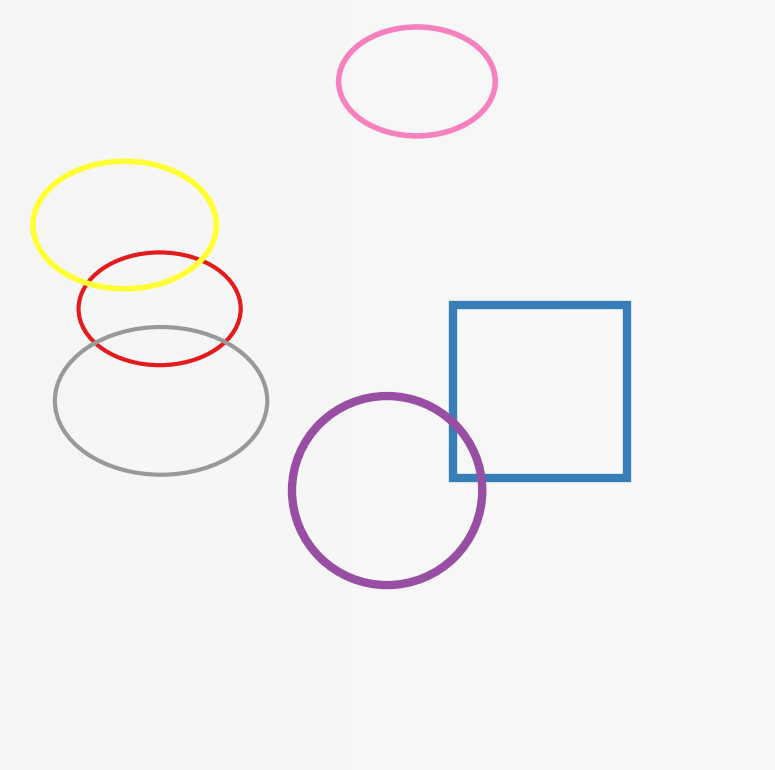[{"shape": "oval", "thickness": 1.5, "radius": 0.52, "center": [0.206, 0.599]}, {"shape": "square", "thickness": 3, "radius": 0.56, "center": [0.697, 0.491]}, {"shape": "circle", "thickness": 3, "radius": 0.61, "center": [0.5, 0.363]}, {"shape": "oval", "thickness": 2, "radius": 0.59, "center": [0.161, 0.708]}, {"shape": "oval", "thickness": 2, "radius": 0.51, "center": [0.538, 0.894]}, {"shape": "oval", "thickness": 1.5, "radius": 0.69, "center": [0.208, 0.479]}]